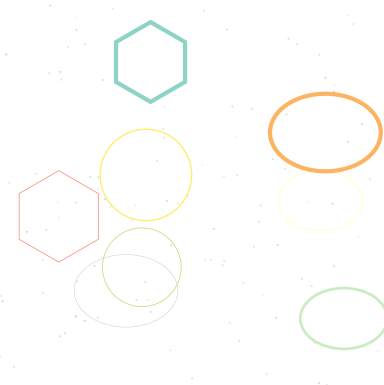[{"shape": "hexagon", "thickness": 3, "radius": 0.52, "center": [0.391, 0.839]}, {"shape": "oval", "thickness": 0.5, "radius": 0.55, "center": [0.832, 0.478]}, {"shape": "hexagon", "thickness": 0.5, "radius": 0.59, "center": [0.153, 0.438]}, {"shape": "oval", "thickness": 3, "radius": 0.72, "center": [0.845, 0.656]}, {"shape": "circle", "thickness": 0.5, "radius": 0.51, "center": [0.368, 0.306]}, {"shape": "oval", "thickness": 0.5, "radius": 0.67, "center": [0.327, 0.245]}, {"shape": "oval", "thickness": 2, "radius": 0.56, "center": [0.893, 0.173]}, {"shape": "circle", "thickness": 1, "radius": 0.59, "center": [0.379, 0.545]}]